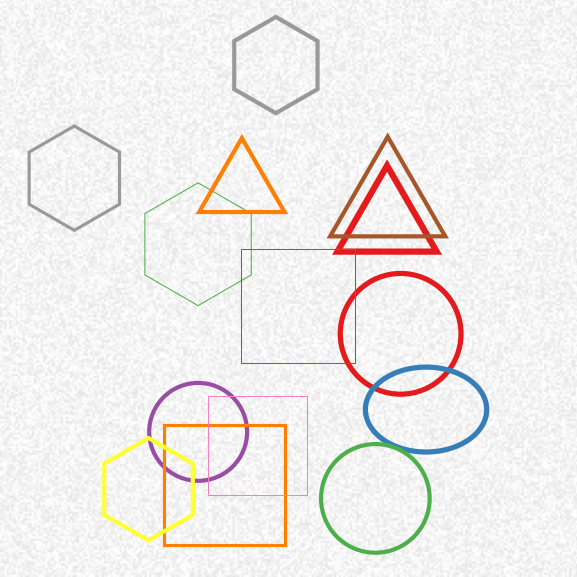[{"shape": "triangle", "thickness": 3, "radius": 0.5, "center": [0.67, 0.613]}, {"shape": "circle", "thickness": 2.5, "radius": 0.52, "center": [0.694, 0.421]}, {"shape": "oval", "thickness": 2.5, "radius": 0.53, "center": [0.738, 0.29]}, {"shape": "hexagon", "thickness": 0.5, "radius": 0.53, "center": [0.343, 0.576]}, {"shape": "circle", "thickness": 2, "radius": 0.47, "center": [0.65, 0.136]}, {"shape": "circle", "thickness": 2, "radius": 0.42, "center": [0.343, 0.251]}, {"shape": "square", "thickness": 1.5, "radius": 0.52, "center": [0.388, 0.159]}, {"shape": "triangle", "thickness": 2, "radius": 0.43, "center": [0.419, 0.675]}, {"shape": "hexagon", "thickness": 2, "radius": 0.44, "center": [0.257, 0.152]}, {"shape": "square", "thickness": 0.5, "radius": 0.49, "center": [0.516, 0.469]}, {"shape": "triangle", "thickness": 2, "radius": 0.58, "center": [0.671, 0.647]}, {"shape": "square", "thickness": 0.5, "radius": 0.43, "center": [0.446, 0.227]}, {"shape": "hexagon", "thickness": 1.5, "radius": 0.45, "center": [0.129, 0.691]}, {"shape": "hexagon", "thickness": 2, "radius": 0.42, "center": [0.478, 0.886]}]